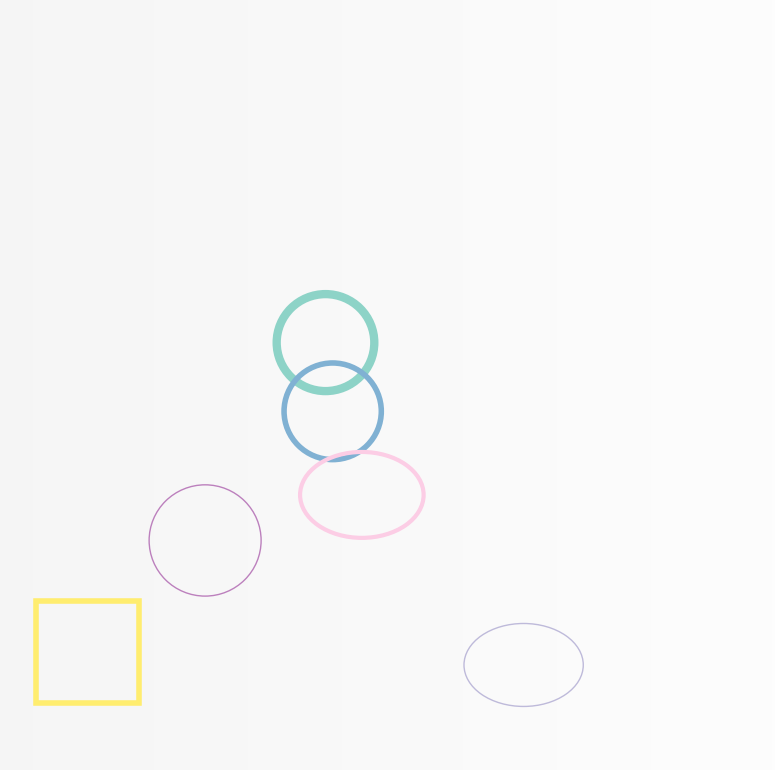[{"shape": "circle", "thickness": 3, "radius": 0.31, "center": [0.42, 0.555]}, {"shape": "oval", "thickness": 0.5, "radius": 0.38, "center": [0.676, 0.136]}, {"shape": "circle", "thickness": 2, "radius": 0.31, "center": [0.429, 0.466]}, {"shape": "oval", "thickness": 1.5, "radius": 0.4, "center": [0.467, 0.357]}, {"shape": "circle", "thickness": 0.5, "radius": 0.36, "center": [0.265, 0.298]}, {"shape": "square", "thickness": 2, "radius": 0.33, "center": [0.112, 0.153]}]